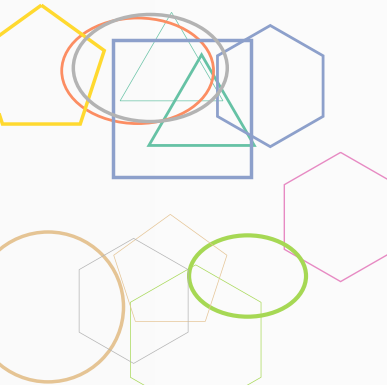[{"shape": "triangle", "thickness": 2, "radius": 0.79, "center": [0.52, 0.701]}, {"shape": "triangle", "thickness": 0.5, "radius": 0.77, "center": [0.443, 0.815]}, {"shape": "oval", "thickness": 2, "radius": 0.98, "center": [0.355, 0.816]}, {"shape": "hexagon", "thickness": 2, "radius": 0.79, "center": [0.697, 0.776]}, {"shape": "square", "thickness": 2.5, "radius": 0.89, "center": [0.469, 0.718]}, {"shape": "hexagon", "thickness": 1, "radius": 0.84, "center": [0.879, 0.436]}, {"shape": "oval", "thickness": 3, "radius": 0.75, "center": [0.639, 0.283]}, {"shape": "hexagon", "thickness": 0.5, "radius": 0.97, "center": [0.505, 0.117]}, {"shape": "pentagon", "thickness": 2.5, "radius": 0.85, "center": [0.107, 0.816]}, {"shape": "pentagon", "thickness": 0.5, "radius": 0.77, "center": [0.44, 0.29]}, {"shape": "circle", "thickness": 2.5, "radius": 0.97, "center": [0.124, 0.203]}, {"shape": "oval", "thickness": 2.5, "radius": 0.99, "center": [0.388, 0.823]}, {"shape": "hexagon", "thickness": 0.5, "radius": 0.81, "center": [0.345, 0.218]}]